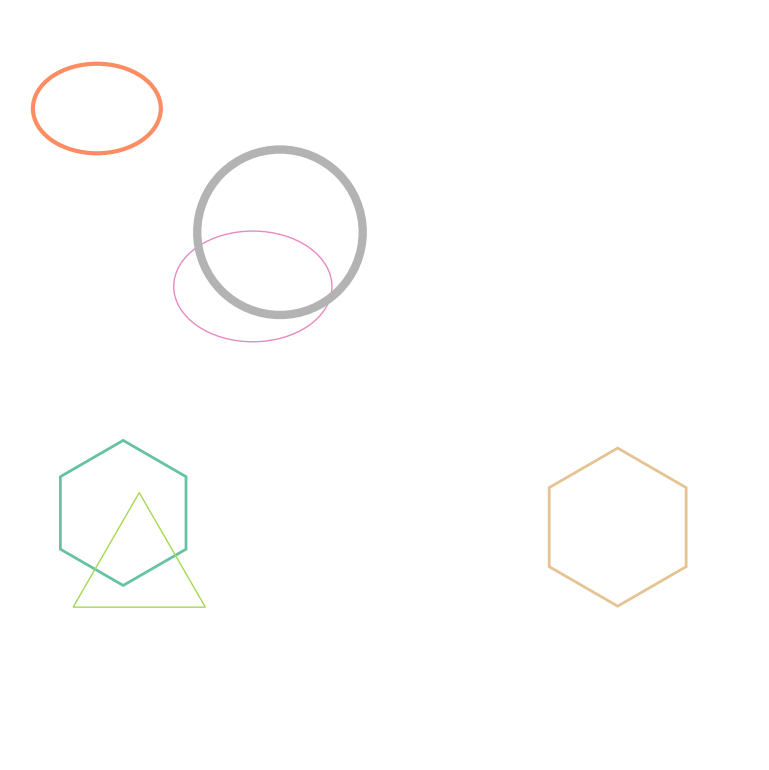[{"shape": "hexagon", "thickness": 1, "radius": 0.47, "center": [0.16, 0.334]}, {"shape": "oval", "thickness": 1.5, "radius": 0.42, "center": [0.126, 0.859]}, {"shape": "oval", "thickness": 0.5, "radius": 0.51, "center": [0.328, 0.628]}, {"shape": "triangle", "thickness": 0.5, "radius": 0.5, "center": [0.181, 0.261]}, {"shape": "hexagon", "thickness": 1, "radius": 0.51, "center": [0.802, 0.315]}, {"shape": "circle", "thickness": 3, "radius": 0.54, "center": [0.364, 0.698]}]